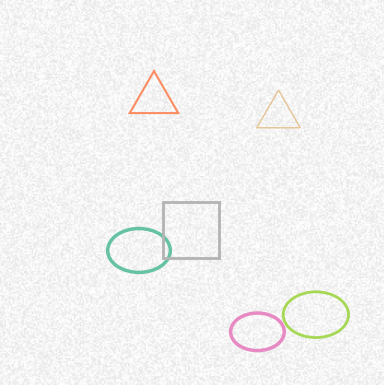[{"shape": "oval", "thickness": 2.5, "radius": 0.41, "center": [0.361, 0.349]}, {"shape": "triangle", "thickness": 1.5, "radius": 0.36, "center": [0.4, 0.743]}, {"shape": "oval", "thickness": 2.5, "radius": 0.35, "center": [0.669, 0.138]}, {"shape": "oval", "thickness": 2, "radius": 0.42, "center": [0.82, 0.183]}, {"shape": "triangle", "thickness": 1, "radius": 0.33, "center": [0.723, 0.701]}, {"shape": "square", "thickness": 2, "radius": 0.36, "center": [0.497, 0.402]}]